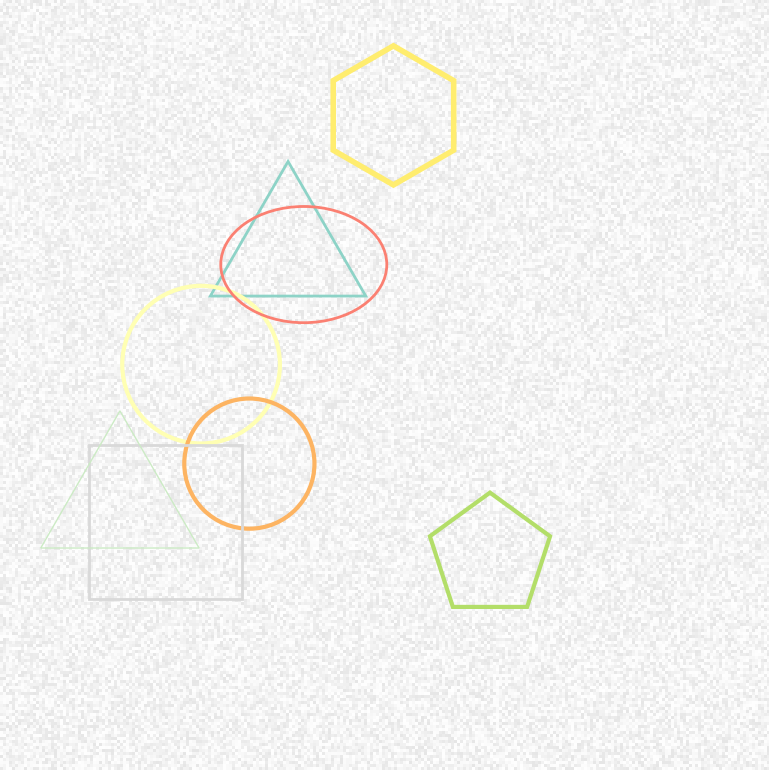[{"shape": "triangle", "thickness": 1, "radius": 0.58, "center": [0.374, 0.674]}, {"shape": "circle", "thickness": 1.5, "radius": 0.51, "center": [0.261, 0.526]}, {"shape": "oval", "thickness": 1, "radius": 0.54, "center": [0.395, 0.656]}, {"shape": "circle", "thickness": 1.5, "radius": 0.42, "center": [0.324, 0.398]}, {"shape": "pentagon", "thickness": 1.5, "radius": 0.41, "center": [0.636, 0.278]}, {"shape": "square", "thickness": 1, "radius": 0.5, "center": [0.214, 0.322]}, {"shape": "triangle", "thickness": 0.5, "radius": 0.59, "center": [0.156, 0.348]}, {"shape": "hexagon", "thickness": 2, "radius": 0.45, "center": [0.511, 0.85]}]